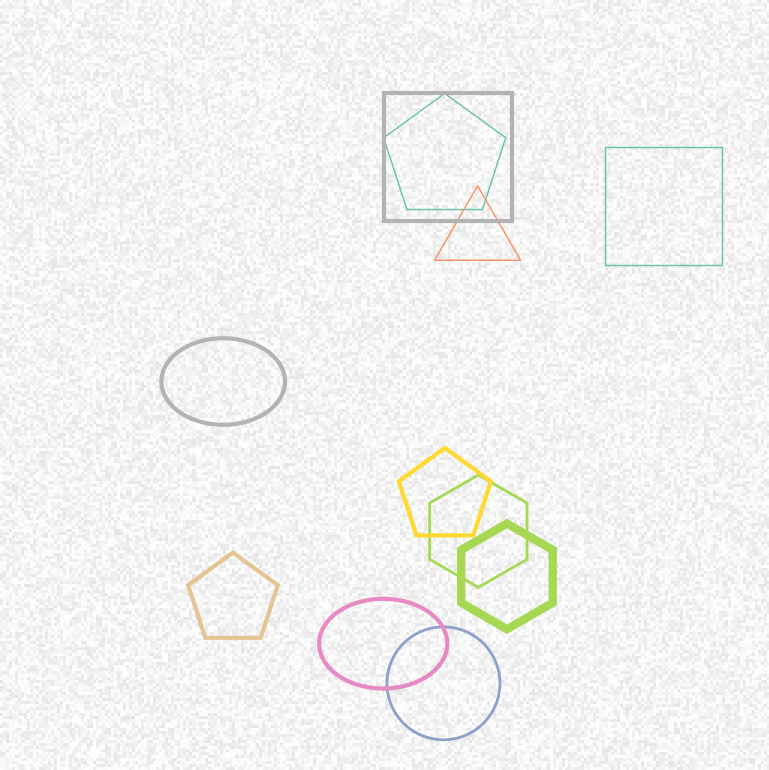[{"shape": "pentagon", "thickness": 0.5, "radius": 0.42, "center": [0.578, 0.795]}, {"shape": "square", "thickness": 0.5, "radius": 0.38, "center": [0.862, 0.732]}, {"shape": "triangle", "thickness": 0.5, "radius": 0.32, "center": [0.62, 0.694]}, {"shape": "circle", "thickness": 1, "radius": 0.37, "center": [0.576, 0.113]}, {"shape": "oval", "thickness": 1.5, "radius": 0.42, "center": [0.498, 0.164]}, {"shape": "hexagon", "thickness": 1, "radius": 0.37, "center": [0.621, 0.31]}, {"shape": "hexagon", "thickness": 3, "radius": 0.34, "center": [0.658, 0.251]}, {"shape": "pentagon", "thickness": 1.5, "radius": 0.31, "center": [0.578, 0.355]}, {"shape": "pentagon", "thickness": 1.5, "radius": 0.31, "center": [0.303, 0.221]}, {"shape": "oval", "thickness": 1.5, "radius": 0.4, "center": [0.29, 0.505]}, {"shape": "square", "thickness": 1.5, "radius": 0.42, "center": [0.582, 0.796]}]